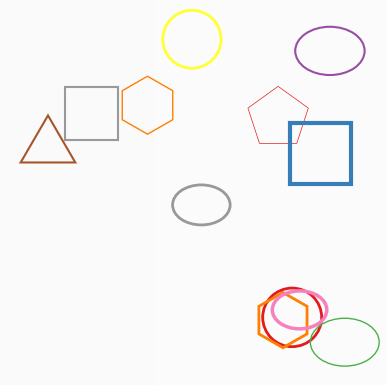[{"shape": "pentagon", "thickness": 0.5, "radius": 0.41, "center": [0.718, 0.694]}, {"shape": "circle", "thickness": 2, "radius": 0.38, "center": [0.754, 0.176]}, {"shape": "square", "thickness": 3, "radius": 0.4, "center": [0.827, 0.602]}, {"shape": "oval", "thickness": 1, "radius": 0.44, "center": [0.89, 0.111]}, {"shape": "oval", "thickness": 1.5, "radius": 0.45, "center": [0.851, 0.868]}, {"shape": "hexagon", "thickness": 2, "radius": 0.36, "center": [0.73, 0.169]}, {"shape": "hexagon", "thickness": 1, "radius": 0.38, "center": [0.381, 0.727]}, {"shape": "circle", "thickness": 2, "radius": 0.38, "center": [0.495, 0.898]}, {"shape": "triangle", "thickness": 1.5, "radius": 0.41, "center": [0.124, 0.619]}, {"shape": "oval", "thickness": 2.5, "radius": 0.35, "center": [0.773, 0.195]}, {"shape": "square", "thickness": 1.5, "radius": 0.34, "center": [0.236, 0.705]}, {"shape": "oval", "thickness": 2, "radius": 0.37, "center": [0.52, 0.468]}]